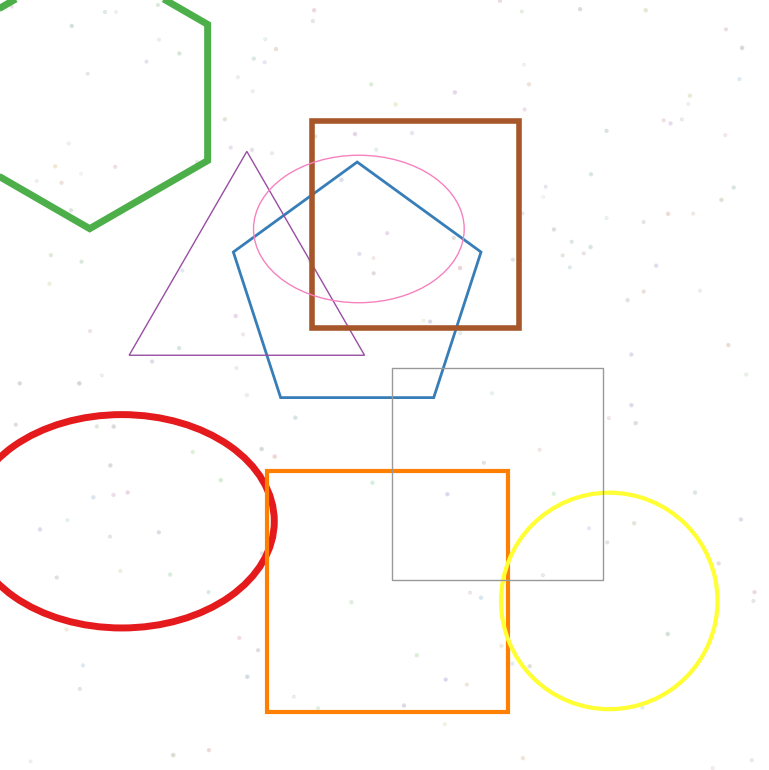[{"shape": "oval", "thickness": 2.5, "radius": 0.99, "center": [0.158, 0.323]}, {"shape": "pentagon", "thickness": 1, "radius": 0.85, "center": [0.464, 0.62]}, {"shape": "hexagon", "thickness": 2.5, "radius": 0.88, "center": [0.116, 0.88]}, {"shape": "triangle", "thickness": 0.5, "radius": 0.88, "center": [0.321, 0.627]}, {"shape": "square", "thickness": 1.5, "radius": 0.78, "center": [0.503, 0.232]}, {"shape": "circle", "thickness": 1.5, "radius": 0.7, "center": [0.791, 0.22]}, {"shape": "square", "thickness": 2, "radius": 0.67, "center": [0.54, 0.709]}, {"shape": "oval", "thickness": 0.5, "radius": 0.68, "center": [0.466, 0.703]}, {"shape": "square", "thickness": 0.5, "radius": 0.69, "center": [0.646, 0.385]}]